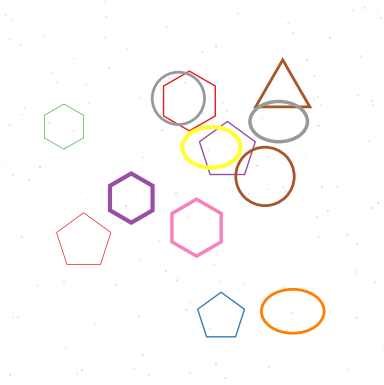[{"shape": "pentagon", "thickness": 0.5, "radius": 0.37, "center": [0.217, 0.373]}, {"shape": "hexagon", "thickness": 1, "radius": 0.39, "center": [0.492, 0.738]}, {"shape": "pentagon", "thickness": 1, "radius": 0.32, "center": [0.574, 0.177]}, {"shape": "hexagon", "thickness": 0.5, "radius": 0.29, "center": [0.166, 0.671]}, {"shape": "pentagon", "thickness": 1, "radius": 0.38, "center": [0.591, 0.608]}, {"shape": "hexagon", "thickness": 3, "radius": 0.32, "center": [0.341, 0.486]}, {"shape": "oval", "thickness": 2, "radius": 0.41, "center": [0.76, 0.191]}, {"shape": "oval", "thickness": 3, "radius": 0.38, "center": [0.549, 0.617]}, {"shape": "circle", "thickness": 2, "radius": 0.38, "center": [0.688, 0.542]}, {"shape": "triangle", "thickness": 2, "radius": 0.41, "center": [0.734, 0.763]}, {"shape": "hexagon", "thickness": 2.5, "radius": 0.37, "center": [0.511, 0.409]}, {"shape": "circle", "thickness": 2, "radius": 0.34, "center": [0.463, 0.745]}, {"shape": "oval", "thickness": 2.5, "radius": 0.37, "center": [0.724, 0.684]}]